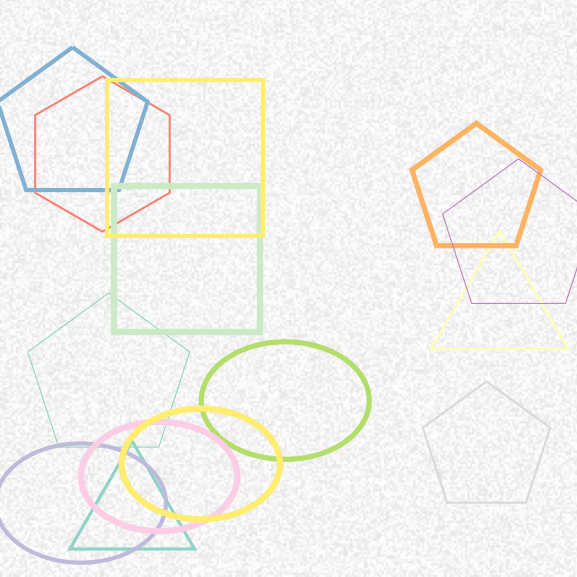[{"shape": "pentagon", "thickness": 0.5, "radius": 0.74, "center": [0.188, 0.344]}, {"shape": "triangle", "thickness": 1.5, "radius": 0.62, "center": [0.229, 0.111]}, {"shape": "triangle", "thickness": 1, "radius": 0.68, "center": [0.865, 0.463]}, {"shape": "oval", "thickness": 2, "radius": 0.74, "center": [0.14, 0.128]}, {"shape": "hexagon", "thickness": 1, "radius": 0.67, "center": [0.177, 0.733]}, {"shape": "pentagon", "thickness": 2, "radius": 0.68, "center": [0.126, 0.781]}, {"shape": "pentagon", "thickness": 2.5, "radius": 0.59, "center": [0.825, 0.668]}, {"shape": "oval", "thickness": 2.5, "radius": 0.73, "center": [0.494, 0.306]}, {"shape": "oval", "thickness": 3, "radius": 0.68, "center": [0.276, 0.174]}, {"shape": "pentagon", "thickness": 1, "radius": 0.58, "center": [0.842, 0.223]}, {"shape": "pentagon", "thickness": 0.5, "radius": 0.69, "center": [0.898, 0.586]}, {"shape": "square", "thickness": 3, "radius": 0.63, "center": [0.324, 0.55]}, {"shape": "oval", "thickness": 3, "radius": 0.68, "center": [0.348, 0.196]}, {"shape": "square", "thickness": 2, "radius": 0.68, "center": [0.32, 0.726]}]